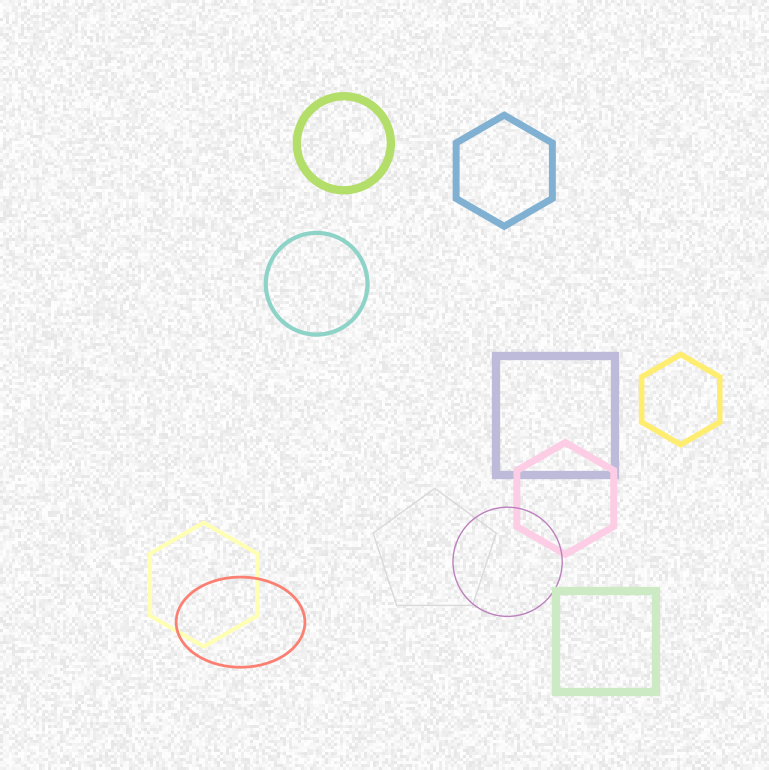[{"shape": "circle", "thickness": 1.5, "radius": 0.33, "center": [0.411, 0.632]}, {"shape": "hexagon", "thickness": 1.5, "radius": 0.4, "center": [0.265, 0.241]}, {"shape": "square", "thickness": 3, "radius": 0.39, "center": [0.722, 0.46]}, {"shape": "oval", "thickness": 1, "radius": 0.42, "center": [0.312, 0.192]}, {"shape": "hexagon", "thickness": 2.5, "radius": 0.36, "center": [0.655, 0.778]}, {"shape": "circle", "thickness": 3, "radius": 0.31, "center": [0.447, 0.814]}, {"shape": "hexagon", "thickness": 2.5, "radius": 0.36, "center": [0.734, 0.353]}, {"shape": "pentagon", "thickness": 0.5, "radius": 0.42, "center": [0.564, 0.282]}, {"shape": "circle", "thickness": 0.5, "radius": 0.35, "center": [0.659, 0.27]}, {"shape": "square", "thickness": 3, "radius": 0.33, "center": [0.787, 0.167]}, {"shape": "hexagon", "thickness": 2, "radius": 0.29, "center": [0.884, 0.481]}]